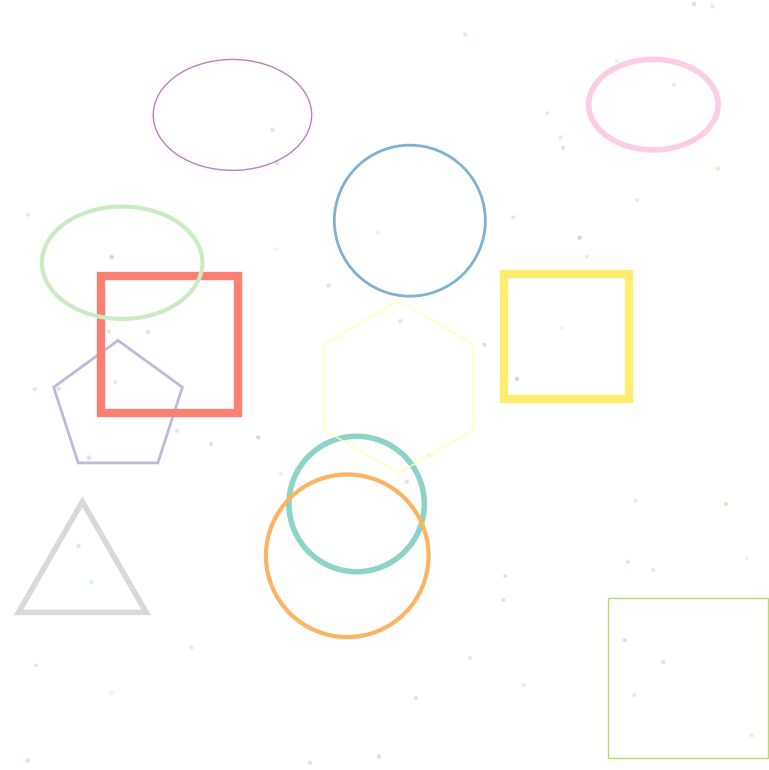[{"shape": "circle", "thickness": 2, "radius": 0.44, "center": [0.463, 0.345]}, {"shape": "hexagon", "thickness": 0.5, "radius": 0.56, "center": [0.518, 0.497]}, {"shape": "pentagon", "thickness": 1, "radius": 0.44, "center": [0.153, 0.47]}, {"shape": "square", "thickness": 3, "radius": 0.44, "center": [0.221, 0.552]}, {"shape": "circle", "thickness": 1, "radius": 0.49, "center": [0.532, 0.713]}, {"shape": "circle", "thickness": 1.5, "radius": 0.53, "center": [0.451, 0.278]}, {"shape": "square", "thickness": 0.5, "radius": 0.52, "center": [0.893, 0.12]}, {"shape": "oval", "thickness": 2, "radius": 0.42, "center": [0.849, 0.864]}, {"shape": "triangle", "thickness": 2, "radius": 0.48, "center": [0.107, 0.253]}, {"shape": "oval", "thickness": 0.5, "radius": 0.51, "center": [0.302, 0.851]}, {"shape": "oval", "thickness": 1.5, "radius": 0.52, "center": [0.159, 0.659]}, {"shape": "square", "thickness": 3, "radius": 0.4, "center": [0.735, 0.563]}]